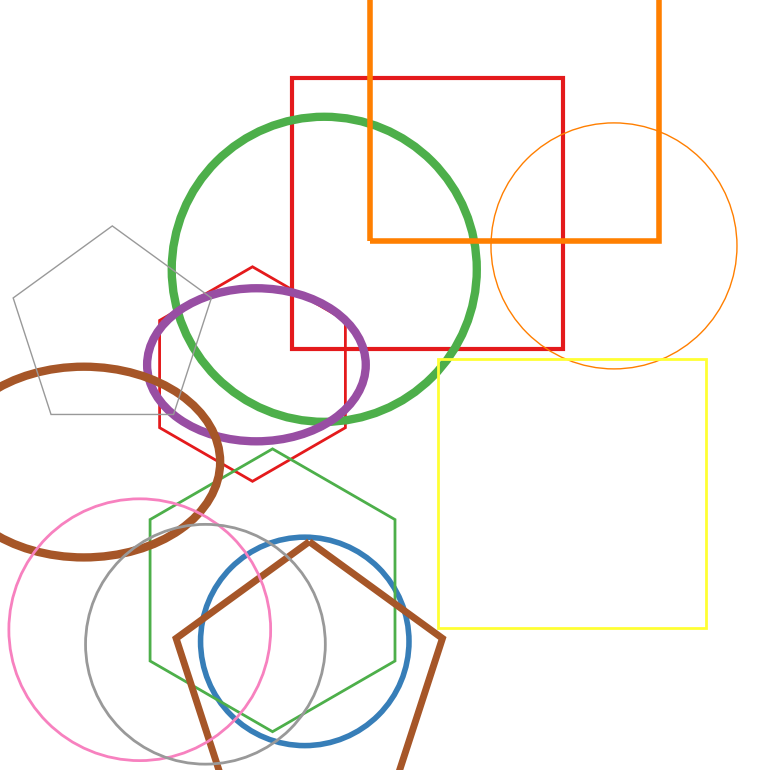[{"shape": "square", "thickness": 1.5, "radius": 0.88, "center": [0.555, 0.723]}, {"shape": "hexagon", "thickness": 1, "radius": 0.7, "center": [0.328, 0.514]}, {"shape": "circle", "thickness": 2, "radius": 0.68, "center": [0.396, 0.167]}, {"shape": "hexagon", "thickness": 1, "radius": 0.92, "center": [0.354, 0.233]}, {"shape": "circle", "thickness": 3, "radius": 0.99, "center": [0.421, 0.65]}, {"shape": "oval", "thickness": 3, "radius": 0.71, "center": [0.333, 0.526]}, {"shape": "circle", "thickness": 0.5, "radius": 0.8, "center": [0.797, 0.681]}, {"shape": "square", "thickness": 2, "radius": 0.94, "center": [0.668, 0.875]}, {"shape": "square", "thickness": 1, "radius": 0.87, "center": [0.743, 0.359]}, {"shape": "pentagon", "thickness": 2.5, "radius": 0.91, "center": [0.402, 0.115]}, {"shape": "oval", "thickness": 3, "radius": 0.88, "center": [0.109, 0.4]}, {"shape": "circle", "thickness": 1, "radius": 0.85, "center": [0.182, 0.182]}, {"shape": "circle", "thickness": 1, "radius": 0.78, "center": [0.267, 0.163]}, {"shape": "pentagon", "thickness": 0.5, "radius": 0.68, "center": [0.146, 0.571]}]